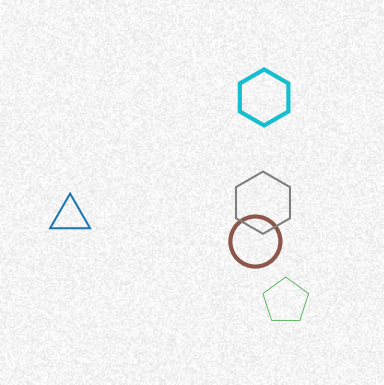[{"shape": "triangle", "thickness": 1.5, "radius": 0.3, "center": [0.182, 0.437]}, {"shape": "pentagon", "thickness": 0.5, "radius": 0.31, "center": [0.742, 0.218]}, {"shape": "circle", "thickness": 3, "radius": 0.32, "center": [0.663, 0.373]}, {"shape": "hexagon", "thickness": 1.5, "radius": 0.4, "center": [0.683, 0.474]}, {"shape": "hexagon", "thickness": 3, "radius": 0.36, "center": [0.686, 0.747]}]